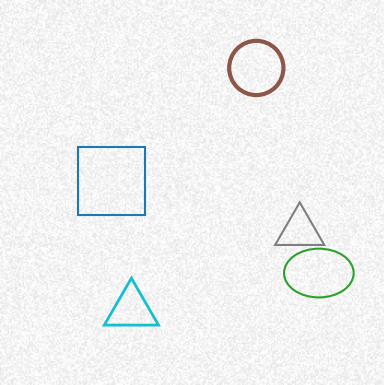[{"shape": "square", "thickness": 1.5, "radius": 0.44, "center": [0.289, 0.529]}, {"shape": "oval", "thickness": 1.5, "radius": 0.45, "center": [0.828, 0.291]}, {"shape": "circle", "thickness": 3, "radius": 0.35, "center": [0.666, 0.824]}, {"shape": "triangle", "thickness": 1.5, "radius": 0.37, "center": [0.778, 0.401]}, {"shape": "triangle", "thickness": 2, "radius": 0.41, "center": [0.341, 0.196]}]